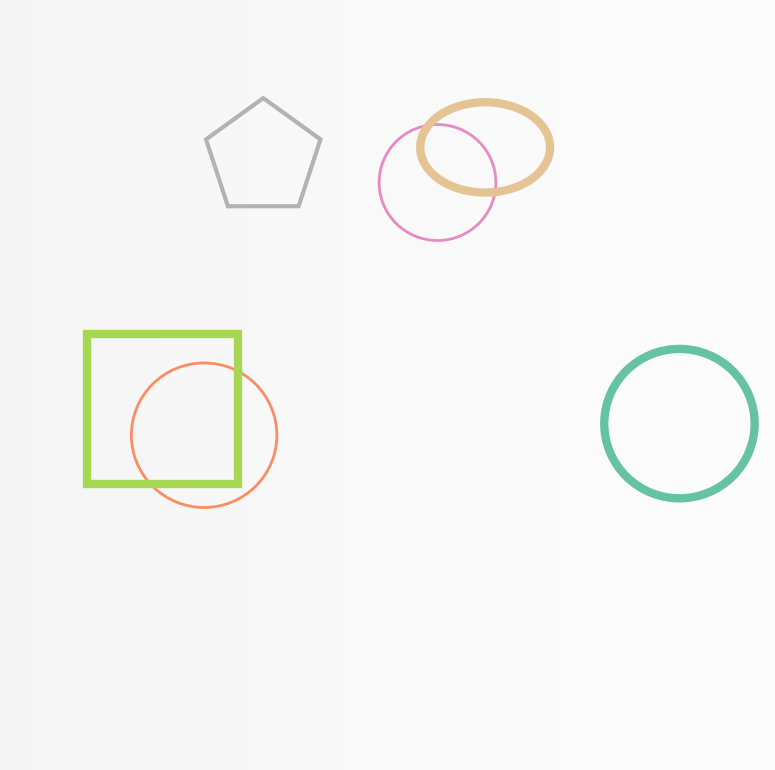[{"shape": "circle", "thickness": 3, "radius": 0.49, "center": [0.877, 0.45]}, {"shape": "circle", "thickness": 1, "radius": 0.47, "center": [0.263, 0.435]}, {"shape": "circle", "thickness": 1, "radius": 0.38, "center": [0.564, 0.763]}, {"shape": "square", "thickness": 3, "radius": 0.49, "center": [0.209, 0.469]}, {"shape": "oval", "thickness": 3, "radius": 0.42, "center": [0.626, 0.809]}, {"shape": "pentagon", "thickness": 1.5, "radius": 0.39, "center": [0.34, 0.795]}]